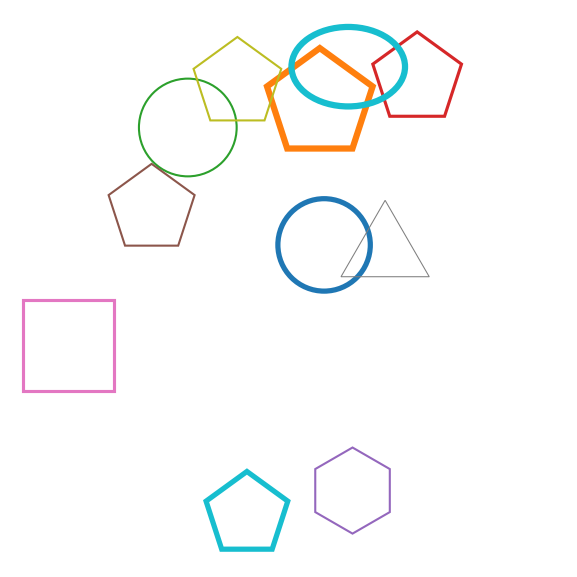[{"shape": "circle", "thickness": 2.5, "radius": 0.4, "center": [0.561, 0.575]}, {"shape": "pentagon", "thickness": 3, "radius": 0.48, "center": [0.554, 0.82]}, {"shape": "circle", "thickness": 1, "radius": 0.42, "center": [0.325, 0.778]}, {"shape": "pentagon", "thickness": 1.5, "radius": 0.4, "center": [0.722, 0.863]}, {"shape": "hexagon", "thickness": 1, "radius": 0.37, "center": [0.61, 0.15]}, {"shape": "pentagon", "thickness": 1, "radius": 0.39, "center": [0.263, 0.637]}, {"shape": "square", "thickness": 1.5, "radius": 0.39, "center": [0.119, 0.401]}, {"shape": "triangle", "thickness": 0.5, "radius": 0.44, "center": [0.667, 0.564]}, {"shape": "pentagon", "thickness": 1, "radius": 0.4, "center": [0.411, 0.855]}, {"shape": "pentagon", "thickness": 2.5, "radius": 0.37, "center": [0.428, 0.108]}, {"shape": "oval", "thickness": 3, "radius": 0.49, "center": [0.603, 0.884]}]